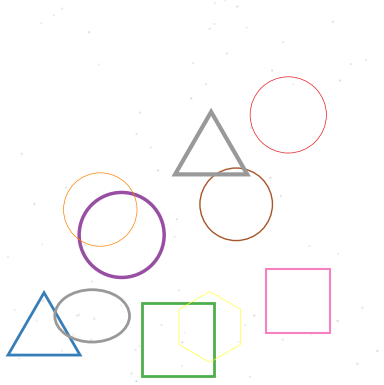[{"shape": "circle", "thickness": 0.5, "radius": 0.5, "center": [0.749, 0.702]}, {"shape": "triangle", "thickness": 2, "radius": 0.54, "center": [0.114, 0.132]}, {"shape": "square", "thickness": 2, "radius": 0.47, "center": [0.463, 0.118]}, {"shape": "circle", "thickness": 2.5, "radius": 0.55, "center": [0.316, 0.39]}, {"shape": "circle", "thickness": 0.5, "radius": 0.48, "center": [0.261, 0.456]}, {"shape": "hexagon", "thickness": 0.5, "radius": 0.46, "center": [0.545, 0.151]}, {"shape": "circle", "thickness": 1, "radius": 0.47, "center": [0.613, 0.469]}, {"shape": "square", "thickness": 1.5, "radius": 0.42, "center": [0.774, 0.219]}, {"shape": "triangle", "thickness": 3, "radius": 0.54, "center": [0.548, 0.601]}, {"shape": "oval", "thickness": 2, "radius": 0.49, "center": [0.239, 0.18]}]